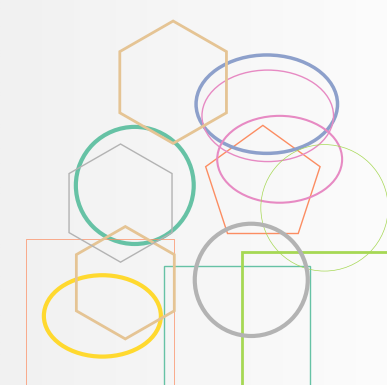[{"shape": "square", "thickness": 1, "radius": 0.94, "center": [0.611, 0.12]}, {"shape": "circle", "thickness": 3, "radius": 0.76, "center": [0.348, 0.518]}, {"shape": "square", "thickness": 0.5, "radius": 0.96, "center": [0.258, 0.187]}, {"shape": "pentagon", "thickness": 1, "radius": 0.78, "center": [0.678, 0.519]}, {"shape": "oval", "thickness": 2.5, "radius": 0.91, "center": [0.688, 0.729]}, {"shape": "oval", "thickness": 1.5, "radius": 0.81, "center": [0.722, 0.586]}, {"shape": "oval", "thickness": 1, "radius": 0.85, "center": [0.691, 0.699]}, {"shape": "square", "thickness": 2, "radius": 0.95, "center": [0.814, 0.154]}, {"shape": "circle", "thickness": 0.5, "radius": 0.82, "center": [0.837, 0.46]}, {"shape": "oval", "thickness": 3, "radius": 0.75, "center": [0.264, 0.179]}, {"shape": "hexagon", "thickness": 2, "radius": 0.73, "center": [0.323, 0.266]}, {"shape": "hexagon", "thickness": 2, "radius": 0.79, "center": [0.447, 0.786]}, {"shape": "hexagon", "thickness": 1, "radius": 0.77, "center": [0.311, 0.472]}, {"shape": "circle", "thickness": 3, "radius": 0.73, "center": [0.648, 0.273]}]